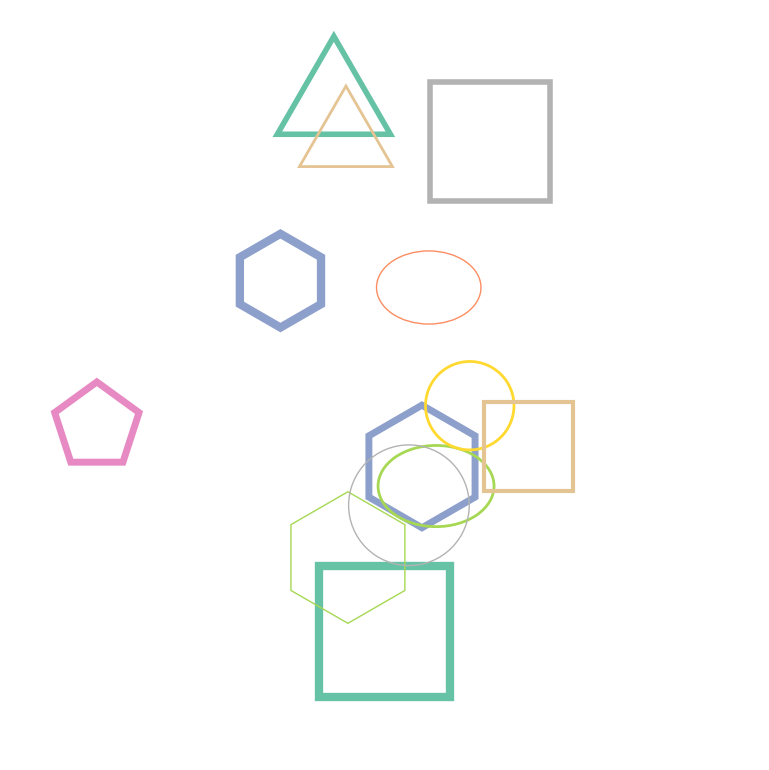[{"shape": "square", "thickness": 3, "radius": 0.42, "center": [0.5, 0.179]}, {"shape": "triangle", "thickness": 2, "radius": 0.42, "center": [0.434, 0.868]}, {"shape": "oval", "thickness": 0.5, "radius": 0.34, "center": [0.557, 0.627]}, {"shape": "hexagon", "thickness": 3, "radius": 0.3, "center": [0.364, 0.635]}, {"shape": "hexagon", "thickness": 2.5, "radius": 0.4, "center": [0.548, 0.394]}, {"shape": "pentagon", "thickness": 2.5, "radius": 0.29, "center": [0.126, 0.446]}, {"shape": "oval", "thickness": 1, "radius": 0.38, "center": [0.566, 0.369]}, {"shape": "hexagon", "thickness": 0.5, "radius": 0.43, "center": [0.452, 0.276]}, {"shape": "circle", "thickness": 1, "radius": 0.29, "center": [0.61, 0.473]}, {"shape": "square", "thickness": 1.5, "radius": 0.29, "center": [0.686, 0.42]}, {"shape": "triangle", "thickness": 1, "radius": 0.35, "center": [0.449, 0.819]}, {"shape": "square", "thickness": 2, "radius": 0.39, "center": [0.637, 0.816]}, {"shape": "circle", "thickness": 0.5, "radius": 0.39, "center": [0.531, 0.344]}]